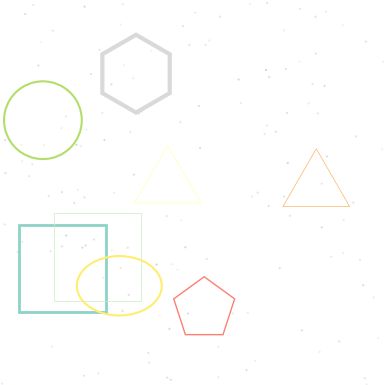[{"shape": "square", "thickness": 2, "radius": 0.56, "center": [0.162, 0.302]}, {"shape": "triangle", "thickness": 0.5, "radius": 0.5, "center": [0.435, 0.523]}, {"shape": "pentagon", "thickness": 1, "radius": 0.42, "center": [0.53, 0.198]}, {"shape": "triangle", "thickness": 0.5, "radius": 0.5, "center": [0.822, 0.513]}, {"shape": "circle", "thickness": 1.5, "radius": 0.5, "center": [0.111, 0.688]}, {"shape": "hexagon", "thickness": 3, "radius": 0.51, "center": [0.353, 0.809]}, {"shape": "square", "thickness": 0.5, "radius": 0.57, "center": [0.253, 0.332]}, {"shape": "oval", "thickness": 1.5, "radius": 0.55, "center": [0.31, 0.258]}]